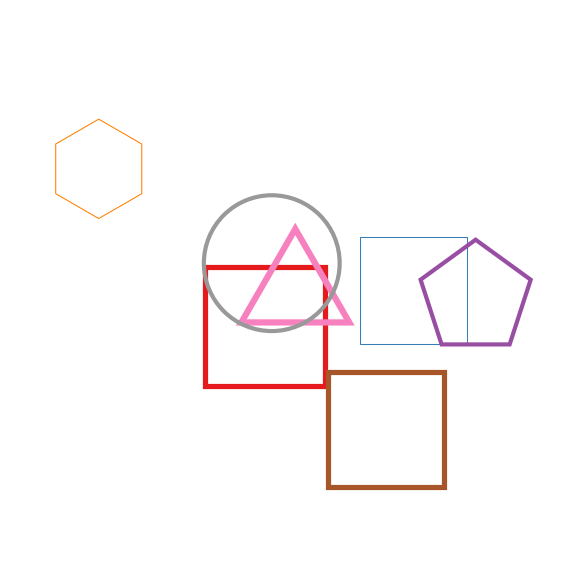[{"shape": "square", "thickness": 2.5, "radius": 0.52, "center": [0.459, 0.433]}, {"shape": "square", "thickness": 0.5, "radius": 0.46, "center": [0.715, 0.497]}, {"shape": "pentagon", "thickness": 2, "radius": 0.5, "center": [0.824, 0.484]}, {"shape": "hexagon", "thickness": 0.5, "radius": 0.43, "center": [0.171, 0.707]}, {"shape": "square", "thickness": 2.5, "radius": 0.5, "center": [0.669, 0.256]}, {"shape": "triangle", "thickness": 3, "radius": 0.54, "center": [0.511, 0.495]}, {"shape": "circle", "thickness": 2, "radius": 0.59, "center": [0.471, 0.543]}]